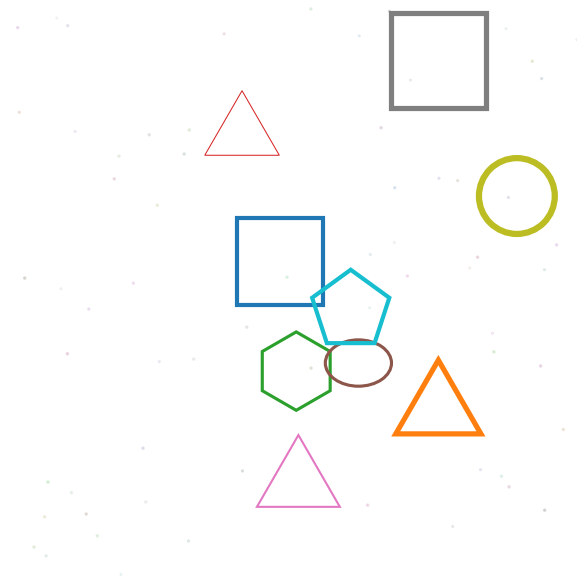[{"shape": "square", "thickness": 2, "radius": 0.38, "center": [0.485, 0.546]}, {"shape": "triangle", "thickness": 2.5, "radius": 0.43, "center": [0.759, 0.29]}, {"shape": "hexagon", "thickness": 1.5, "radius": 0.34, "center": [0.513, 0.357]}, {"shape": "triangle", "thickness": 0.5, "radius": 0.37, "center": [0.419, 0.768]}, {"shape": "oval", "thickness": 1.5, "radius": 0.29, "center": [0.621, 0.371]}, {"shape": "triangle", "thickness": 1, "radius": 0.41, "center": [0.517, 0.163]}, {"shape": "square", "thickness": 2.5, "radius": 0.41, "center": [0.76, 0.894]}, {"shape": "circle", "thickness": 3, "radius": 0.33, "center": [0.895, 0.66]}, {"shape": "pentagon", "thickness": 2, "radius": 0.35, "center": [0.607, 0.462]}]